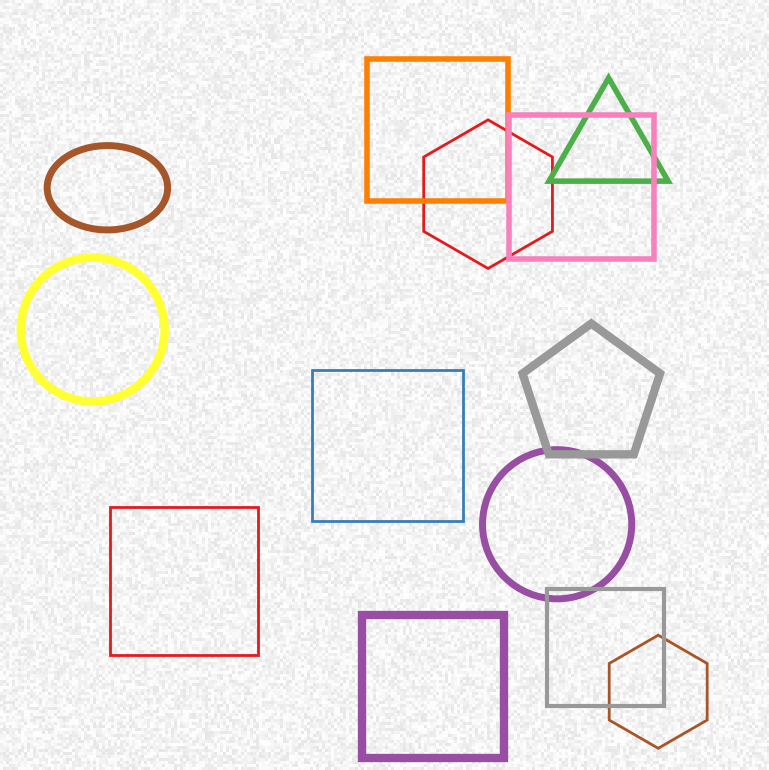[{"shape": "square", "thickness": 1, "radius": 0.48, "center": [0.239, 0.245]}, {"shape": "hexagon", "thickness": 1, "radius": 0.48, "center": [0.634, 0.748]}, {"shape": "square", "thickness": 1, "radius": 0.49, "center": [0.503, 0.421]}, {"shape": "triangle", "thickness": 2, "radius": 0.45, "center": [0.79, 0.809]}, {"shape": "square", "thickness": 3, "radius": 0.46, "center": [0.562, 0.108]}, {"shape": "circle", "thickness": 2.5, "radius": 0.48, "center": [0.724, 0.319]}, {"shape": "square", "thickness": 2, "radius": 0.46, "center": [0.568, 0.831]}, {"shape": "circle", "thickness": 3, "radius": 0.47, "center": [0.12, 0.572]}, {"shape": "hexagon", "thickness": 1, "radius": 0.37, "center": [0.855, 0.102]}, {"shape": "oval", "thickness": 2.5, "radius": 0.39, "center": [0.139, 0.756]}, {"shape": "square", "thickness": 2, "radius": 0.47, "center": [0.755, 0.758]}, {"shape": "square", "thickness": 1.5, "radius": 0.38, "center": [0.786, 0.159]}, {"shape": "pentagon", "thickness": 3, "radius": 0.47, "center": [0.768, 0.486]}]